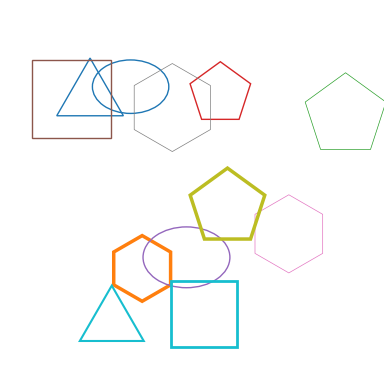[{"shape": "triangle", "thickness": 1, "radius": 0.5, "center": [0.234, 0.749]}, {"shape": "oval", "thickness": 1, "radius": 0.5, "center": [0.339, 0.775]}, {"shape": "hexagon", "thickness": 2.5, "radius": 0.43, "center": [0.369, 0.303]}, {"shape": "pentagon", "thickness": 0.5, "radius": 0.55, "center": [0.898, 0.701]}, {"shape": "pentagon", "thickness": 1, "radius": 0.41, "center": [0.572, 0.757]}, {"shape": "oval", "thickness": 1, "radius": 0.56, "center": [0.484, 0.332]}, {"shape": "square", "thickness": 1, "radius": 0.51, "center": [0.186, 0.742]}, {"shape": "hexagon", "thickness": 0.5, "radius": 0.51, "center": [0.75, 0.393]}, {"shape": "hexagon", "thickness": 0.5, "radius": 0.57, "center": [0.448, 0.721]}, {"shape": "pentagon", "thickness": 2.5, "radius": 0.51, "center": [0.591, 0.462]}, {"shape": "square", "thickness": 2, "radius": 0.43, "center": [0.529, 0.184]}, {"shape": "triangle", "thickness": 1.5, "radius": 0.48, "center": [0.29, 0.162]}]